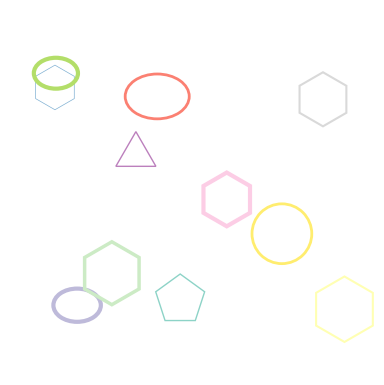[{"shape": "pentagon", "thickness": 1, "radius": 0.33, "center": [0.468, 0.221]}, {"shape": "hexagon", "thickness": 1.5, "radius": 0.43, "center": [0.895, 0.197]}, {"shape": "oval", "thickness": 3, "radius": 0.31, "center": [0.2, 0.207]}, {"shape": "oval", "thickness": 2, "radius": 0.42, "center": [0.408, 0.75]}, {"shape": "hexagon", "thickness": 0.5, "radius": 0.29, "center": [0.143, 0.773]}, {"shape": "oval", "thickness": 3, "radius": 0.29, "center": [0.145, 0.81]}, {"shape": "hexagon", "thickness": 3, "radius": 0.35, "center": [0.589, 0.482]}, {"shape": "hexagon", "thickness": 1.5, "radius": 0.35, "center": [0.839, 0.742]}, {"shape": "triangle", "thickness": 1, "radius": 0.3, "center": [0.353, 0.598]}, {"shape": "hexagon", "thickness": 2.5, "radius": 0.41, "center": [0.291, 0.29]}, {"shape": "circle", "thickness": 2, "radius": 0.39, "center": [0.732, 0.393]}]